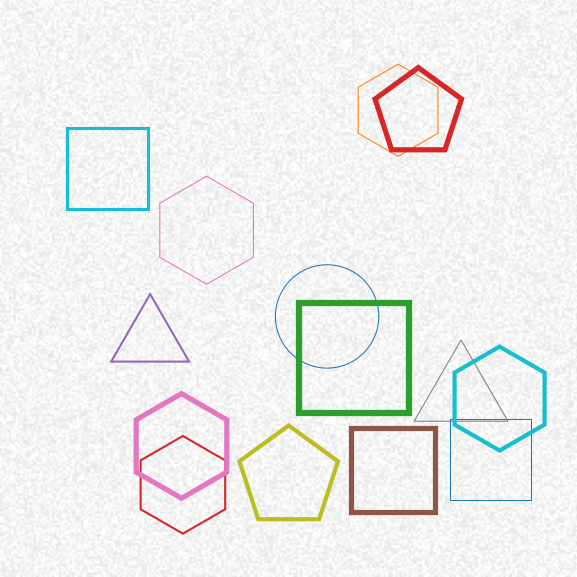[{"shape": "square", "thickness": 0.5, "radius": 0.35, "center": [0.85, 0.203]}, {"shape": "circle", "thickness": 0.5, "radius": 0.45, "center": [0.566, 0.451]}, {"shape": "hexagon", "thickness": 0.5, "radius": 0.4, "center": [0.689, 0.808]}, {"shape": "square", "thickness": 3, "radius": 0.48, "center": [0.613, 0.379]}, {"shape": "hexagon", "thickness": 1, "radius": 0.42, "center": [0.317, 0.16]}, {"shape": "pentagon", "thickness": 2.5, "radius": 0.39, "center": [0.724, 0.803]}, {"shape": "triangle", "thickness": 1, "radius": 0.39, "center": [0.26, 0.412]}, {"shape": "square", "thickness": 2.5, "radius": 0.36, "center": [0.681, 0.186]}, {"shape": "hexagon", "thickness": 2.5, "radius": 0.45, "center": [0.314, 0.227]}, {"shape": "hexagon", "thickness": 0.5, "radius": 0.47, "center": [0.358, 0.6]}, {"shape": "triangle", "thickness": 0.5, "radius": 0.47, "center": [0.798, 0.317]}, {"shape": "pentagon", "thickness": 2, "radius": 0.45, "center": [0.5, 0.173]}, {"shape": "square", "thickness": 1.5, "radius": 0.35, "center": [0.186, 0.707]}, {"shape": "hexagon", "thickness": 2, "radius": 0.45, "center": [0.865, 0.309]}]